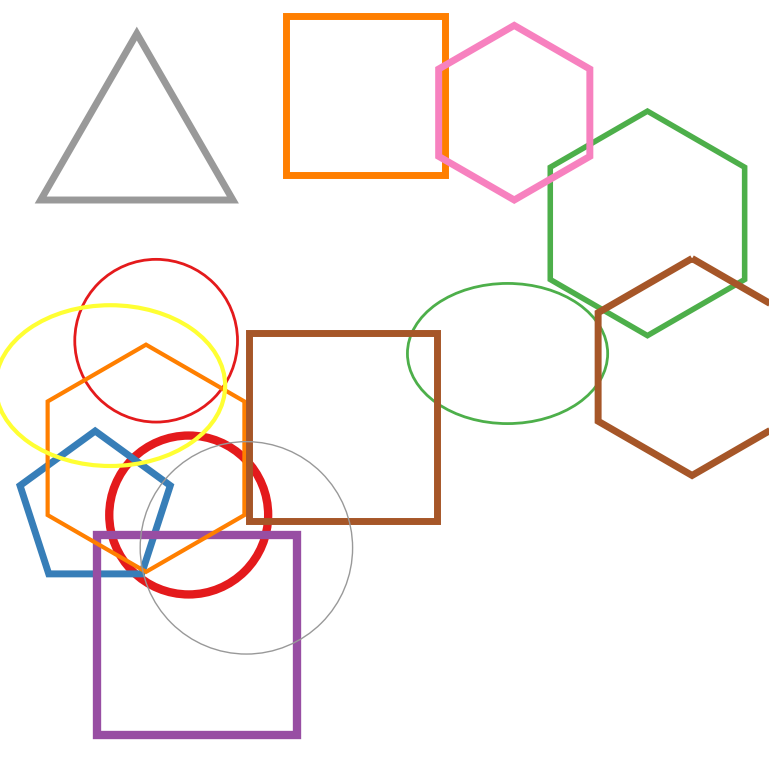[{"shape": "circle", "thickness": 3, "radius": 0.52, "center": [0.245, 0.331]}, {"shape": "circle", "thickness": 1, "radius": 0.53, "center": [0.203, 0.558]}, {"shape": "pentagon", "thickness": 2.5, "radius": 0.51, "center": [0.124, 0.338]}, {"shape": "hexagon", "thickness": 2, "radius": 0.73, "center": [0.841, 0.71]}, {"shape": "oval", "thickness": 1, "radius": 0.65, "center": [0.659, 0.541]}, {"shape": "square", "thickness": 3, "radius": 0.65, "center": [0.256, 0.175]}, {"shape": "hexagon", "thickness": 1.5, "radius": 0.74, "center": [0.19, 0.405]}, {"shape": "square", "thickness": 2.5, "radius": 0.51, "center": [0.475, 0.876]}, {"shape": "oval", "thickness": 1.5, "radius": 0.75, "center": [0.143, 0.499]}, {"shape": "square", "thickness": 2.5, "radius": 0.61, "center": [0.445, 0.446]}, {"shape": "hexagon", "thickness": 2.5, "radius": 0.7, "center": [0.899, 0.523]}, {"shape": "hexagon", "thickness": 2.5, "radius": 0.57, "center": [0.668, 0.854]}, {"shape": "triangle", "thickness": 2.5, "radius": 0.72, "center": [0.178, 0.812]}, {"shape": "circle", "thickness": 0.5, "radius": 0.69, "center": [0.32, 0.289]}]